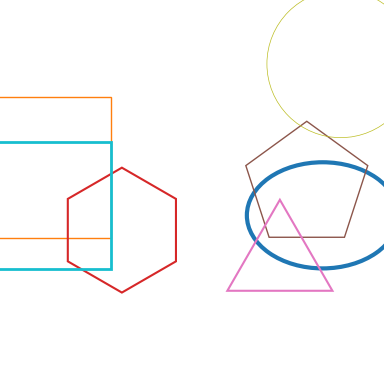[{"shape": "oval", "thickness": 3, "radius": 0.98, "center": [0.838, 0.441]}, {"shape": "square", "thickness": 1, "radius": 0.92, "center": [0.104, 0.565]}, {"shape": "hexagon", "thickness": 1.5, "radius": 0.81, "center": [0.317, 0.402]}, {"shape": "pentagon", "thickness": 1, "radius": 0.83, "center": [0.797, 0.518]}, {"shape": "triangle", "thickness": 1.5, "radius": 0.79, "center": [0.727, 0.324]}, {"shape": "circle", "thickness": 0.5, "radius": 0.96, "center": [0.885, 0.834]}, {"shape": "square", "thickness": 2, "radius": 0.82, "center": [0.124, 0.465]}]